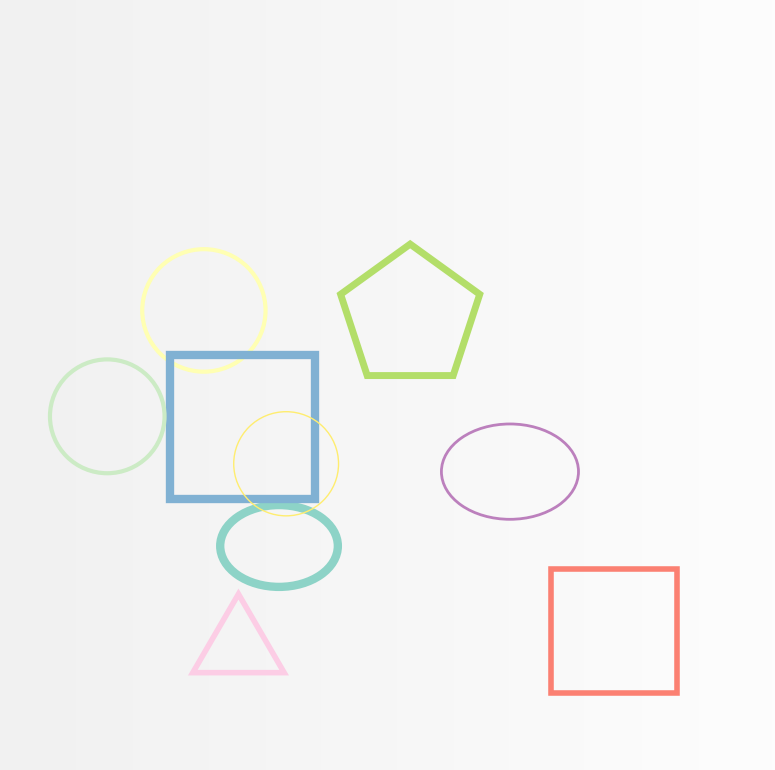[{"shape": "oval", "thickness": 3, "radius": 0.38, "center": [0.36, 0.291]}, {"shape": "circle", "thickness": 1.5, "radius": 0.4, "center": [0.263, 0.597]}, {"shape": "square", "thickness": 2, "radius": 0.41, "center": [0.792, 0.18]}, {"shape": "square", "thickness": 3, "radius": 0.47, "center": [0.313, 0.445]}, {"shape": "pentagon", "thickness": 2.5, "radius": 0.47, "center": [0.529, 0.589]}, {"shape": "triangle", "thickness": 2, "radius": 0.34, "center": [0.308, 0.16]}, {"shape": "oval", "thickness": 1, "radius": 0.44, "center": [0.658, 0.387]}, {"shape": "circle", "thickness": 1.5, "radius": 0.37, "center": [0.138, 0.459]}, {"shape": "circle", "thickness": 0.5, "radius": 0.34, "center": [0.369, 0.398]}]